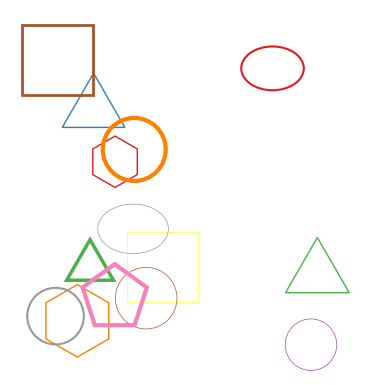[{"shape": "oval", "thickness": 1.5, "radius": 0.41, "center": [0.708, 0.822]}, {"shape": "hexagon", "thickness": 1, "radius": 0.33, "center": [0.299, 0.58]}, {"shape": "triangle", "thickness": 1, "radius": 0.47, "center": [0.243, 0.716]}, {"shape": "triangle", "thickness": 1, "radius": 0.48, "center": [0.824, 0.287]}, {"shape": "triangle", "thickness": 2.5, "radius": 0.35, "center": [0.234, 0.307]}, {"shape": "circle", "thickness": 0.5, "radius": 0.33, "center": [0.808, 0.105]}, {"shape": "hexagon", "thickness": 1, "radius": 0.47, "center": [0.201, 0.167]}, {"shape": "circle", "thickness": 3, "radius": 0.41, "center": [0.349, 0.612]}, {"shape": "square", "thickness": 0.5, "radius": 0.46, "center": [0.423, 0.306]}, {"shape": "square", "thickness": 2, "radius": 0.46, "center": [0.149, 0.844]}, {"shape": "circle", "thickness": 0.5, "radius": 0.4, "center": [0.38, 0.226]}, {"shape": "pentagon", "thickness": 3, "radius": 0.44, "center": [0.298, 0.226]}, {"shape": "circle", "thickness": 1.5, "radius": 0.37, "center": [0.144, 0.179]}, {"shape": "oval", "thickness": 0.5, "radius": 0.46, "center": [0.346, 0.405]}]